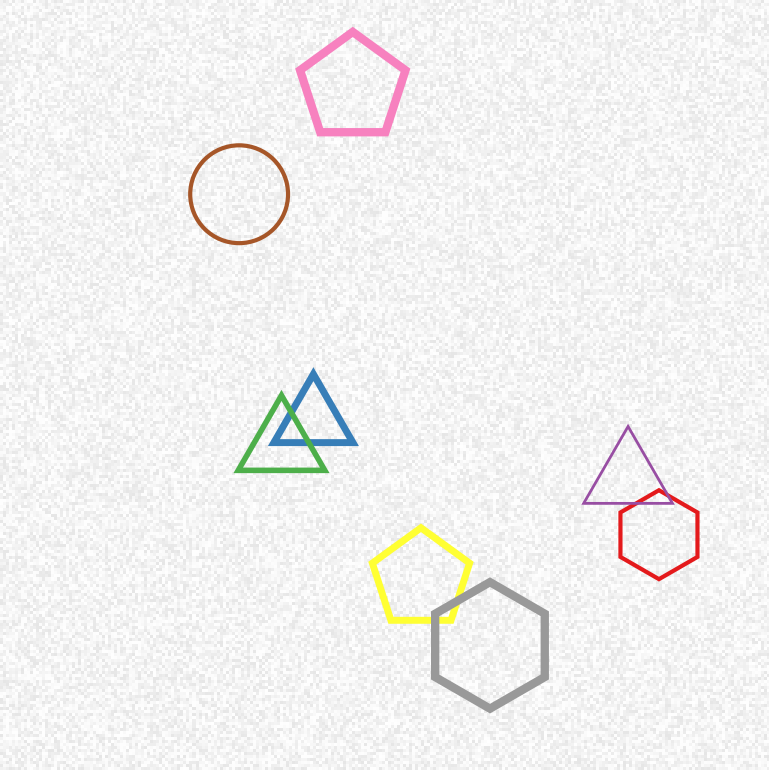[{"shape": "hexagon", "thickness": 1.5, "radius": 0.29, "center": [0.856, 0.306]}, {"shape": "triangle", "thickness": 2.5, "radius": 0.3, "center": [0.407, 0.455]}, {"shape": "triangle", "thickness": 2, "radius": 0.32, "center": [0.366, 0.422]}, {"shape": "triangle", "thickness": 1, "radius": 0.33, "center": [0.816, 0.38]}, {"shape": "pentagon", "thickness": 2.5, "radius": 0.33, "center": [0.547, 0.248]}, {"shape": "circle", "thickness": 1.5, "radius": 0.32, "center": [0.311, 0.748]}, {"shape": "pentagon", "thickness": 3, "radius": 0.36, "center": [0.458, 0.887]}, {"shape": "hexagon", "thickness": 3, "radius": 0.41, "center": [0.636, 0.162]}]